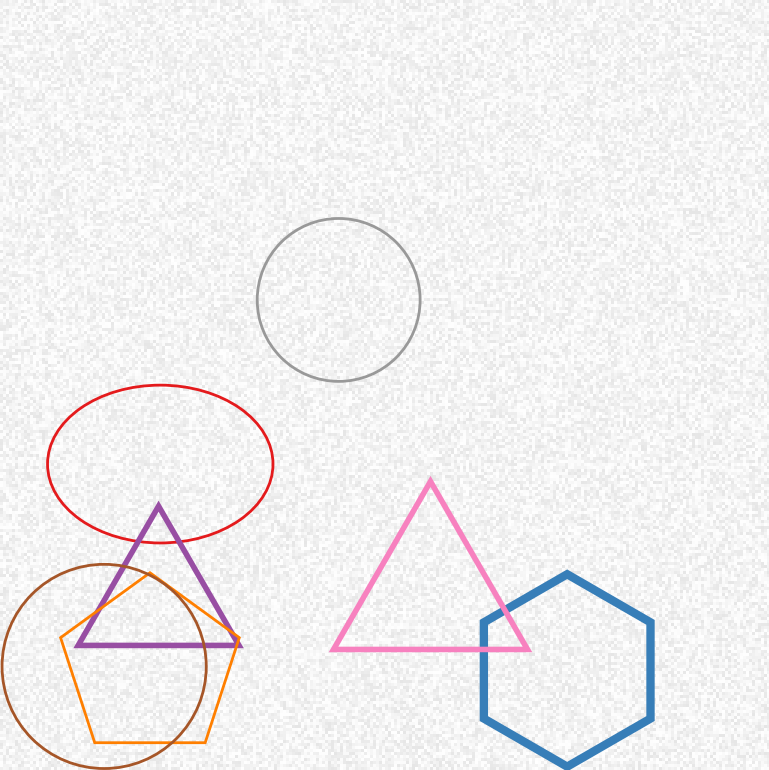[{"shape": "oval", "thickness": 1, "radius": 0.73, "center": [0.208, 0.397]}, {"shape": "hexagon", "thickness": 3, "radius": 0.62, "center": [0.737, 0.129]}, {"shape": "triangle", "thickness": 2, "radius": 0.6, "center": [0.206, 0.222]}, {"shape": "pentagon", "thickness": 1, "radius": 0.61, "center": [0.195, 0.134]}, {"shape": "circle", "thickness": 1, "radius": 0.66, "center": [0.135, 0.135]}, {"shape": "triangle", "thickness": 2, "radius": 0.73, "center": [0.559, 0.229]}, {"shape": "circle", "thickness": 1, "radius": 0.53, "center": [0.44, 0.61]}]